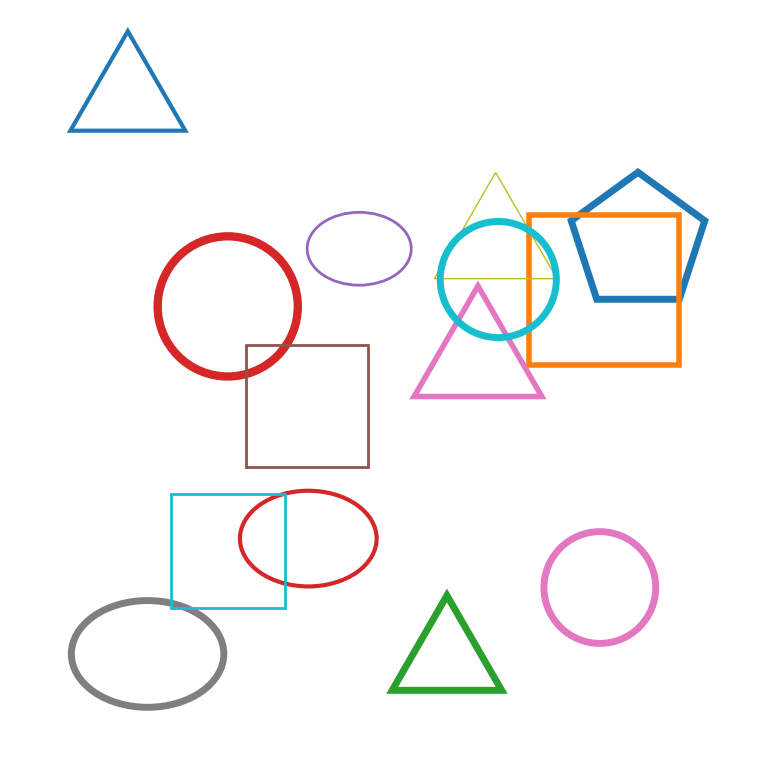[{"shape": "pentagon", "thickness": 2.5, "radius": 0.46, "center": [0.829, 0.685]}, {"shape": "triangle", "thickness": 1.5, "radius": 0.43, "center": [0.166, 0.873]}, {"shape": "square", "thickness": 2, "radius": 0.49, "center": [0.784, 0.623]}, {"shape": "triangle", "thickness": 2.5, "radius": 0.41, "center": [0.58, 0.145]}, {"shape": "circle", "thickness": 3, "radius": 0.46, "center": [0.296, 0.602]}, {"shape": "oval", "thickness": 1.5, "radius": 0.44, "center": [0.4, 0.301]}, {"shape": "oval", "thickness": 1, "radius": 0.34, "center": [0.466, 0.677]}, {"shape": "square", "thickness": 1, "radius": 0.4, "center": [0.398, 0.473]}, {"shape": "triangle", "thickness": 2, "radius": 0.48, "center": [0.621, 0.533]}, {"shape": "circle", "thickness": 2.5, "radius": 0.36, "center": [0.779, 0.237]}, {"shape": "oval", "thickness": 2.5, "radius": 0.5, "center": [0.192, 0.151]}, {"shape": "triangle", "thickness": 0.5, "radius": 0.46, "center": [0.644, 0.684]}, {"shape": "square", "thickness": 1, "radius": 0.37, "center": [0.296, 0.284]}, {"shape": "circle", "thickness": 2.5, "radius": 0.38, "center": [0.647, 0.637]}]